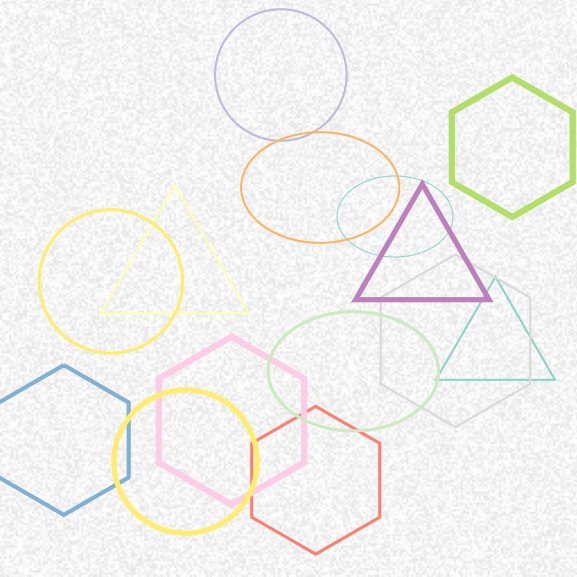[{"shape": "oval", "thickness": 0.5, "radius": 0.5, "center": [0.684, 0.624]}, {"shape": "triangle", "thickness": 1, "radius": 0.59, "center": [0.858, 0.401]}, {"shape": "triangle", "thickness": 1, "radius": 0.74, "center": [0.303, 0.53]}, {"shape": "circle", "thickness": 1, "radius": 0.57, "center": [0.486, 0.869]}, {"shape": "hexagon", "thickness": 1.5, "radius": 0.64, "center": [0.547, 0.168]}, {"shape": "hexagon", "thickness": 2, "radius": 0.65, "center": [0.111, 0.237]}, {"shape": "oval", "thickness": 1, "radius": 0.68, "center": [0.554, 0.674]}, {"shape": "hexagon", "thickness": 3, "radius": 0.6, "center": [0.887, 0.744]}, {"shape": "hexagon", "thickness": 3, "radius": 0.73, "center": [0.401, 0.271]}, {"shape": "hexagon", "thickness": 1, "radius": 0.75, "center": [0.789, 0.409]}, {"shape": "triangle", "thickness": 2.5, "radius": 0.67, "center": [0.731, 0.547]}, {"shape": "oval", "thickness": 1.5, "radius": 0.74, "center": [0.612, 0.356]}, {"shape": "circle", "thickness": 1.5, "radius": 0.62, "center": [0.192, 0.512]}, {"shape": "circle", "thickness": 2.5, "radius": 0.62, "center": [0.321, 0.2]}]